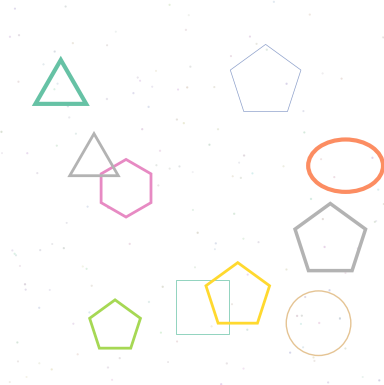[{"shape": "square", "thickness": 0.5, "radius": 0.35, "center": [0.526, 0.202]}, {"shape": "triangle", "thickness": 3, "radius": 0.38, "center": [0.158, 0.768]}, {"shape": "oval", "thickness": 3, "radius": 0.49, "center": [0.898, 0.57]}, {"shape": "pentagon", "thickness": 0.5, "radius": 0.48, "center": [0.69, 0.788]}, {"shape": "hexagon", "thickness": 2, "radius": 0.37, "center": [0.327, 0.511]}, {"shape": "pentagon", "thickness": 2, "radius": 0.35, "center": [0.299, 0.152]}, {"shape": "pentagon", "thickness": 2, "radius": 0.43, "center": [0.618, 0.231]}, {"shape": "circle", "thickness": 1, "radius": 0.42, "center": [0.827, 0.161]}, {"shape": "triangle", "thickness": 2, "radius": 0.36, "center": [0.244, 0.58]}, {"shape": "pentagon", "thickness": 2.5, "radius": 0.48, "center": [0.858, 0.375]}]